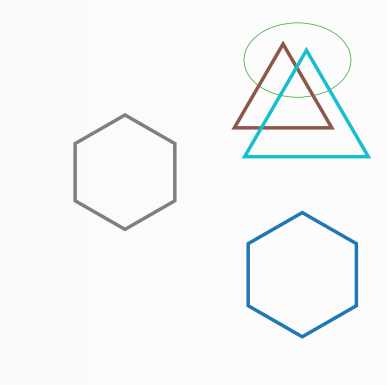[{"shape": "hexagon", "thickness": 2.5, "radius": 0.81, "center": [0.78, 0.287]}, {"shape": "oval", "thickness": 0.5, "radius": 0.69, "center": [0.768, 0.844]}, {"shape": "triangle", "thickness": 2.5, "radius": 0.73, "center": [0.731, 0.741]}, {"shape": "hexagon", "thickness": 2.5, "radius": 0.74, "center": [0.323, 0.553]}, {"shape": "triangle", "thickness": 2.5, "radius": 0.92, "center": [0.791, 0.685]}]